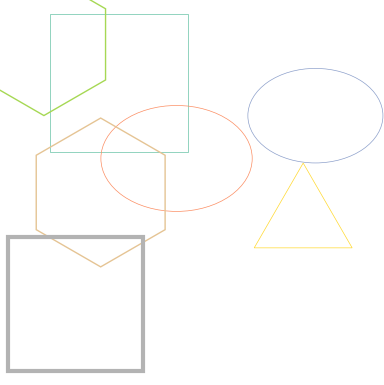[{"shape": "square", "thickness": 0.5, "radius": 0.9, "center": [0.309, 0.784]}, {"shape": "oval", "thickness": 0.5, "radius": 0.98, "center": [0.459, 0.588]}, {"shape": "oval", "thickness": 0.5, "radius": 0.88, "center": [0.819, 0.7]}, {"shape": "hexagon", "thickness": 1, "radius": 0.92, "center": [0.114, 0.885]}, {"shape": "triangle", "thickness": 0.5, "radius": 0.73, "center": [0.787, 0.43]}, {"shape": "hexagon", "thickness": 1, "radius": 0.97, "center": [0.261, 0.5]}, {"shape": "square", "thickness": 3, "radius": 0.87, "center": [0.196, 0.21]}]